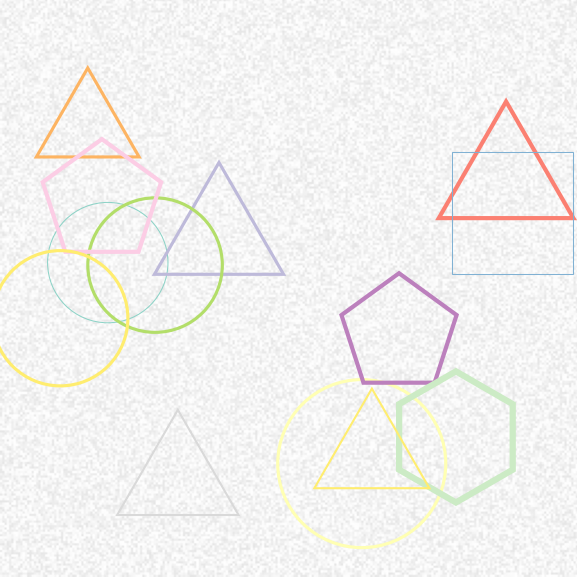[{"shape": "circle", "thickness": 0.5, "radius": 0.52, "center": [0.187, 0.544]}, {"shape": "circle", "thickness": 1.5, "radius": 0.73, "center": [0.626, 0.196]}, {"shape": "triangle", "thickness": 1.5, "radius": 0.65, "center": [0.379, 0.589]}, {"shape": "triangle", "thickness": 2, "radius": 0.67, "center": [0.876, 0.689]}, {"shape": "square", "thickness": 0.5, "radius": 0.53, "center": [0.888, 0.631]}, {"shape": "triangle", "thickness": 1.5, "radius": 0.51, "center": [0.152, 0.779]}, {"shape": "circle", "thickness": 1.5, "radius": 0.58, "center": [0.269, 0.54]}, {"shape": "pentagon", "thickness": 2, "radius": 0.54, "center": [0.176, 0.65]}, {"shape": "triangle", "thickness": 1, "radius": 0.61, "center": [0.308, 0.168]}, {"shape": "pentagon", "thickness": 2, "radius": 0.52, "center": [0.691, 0.421]}, {"shape": "hexagon", "thickness": 3, "radius": 0.57, "center": [0.789, 0.243]}, {"shape": "triangle", "thickness": 1, "radius": 0.57, "center": [0.644, 0.211]}, {"shape": "circle", "thickness": 1.5, "radius": 0.59, "center": [0.104, 0.448]}]